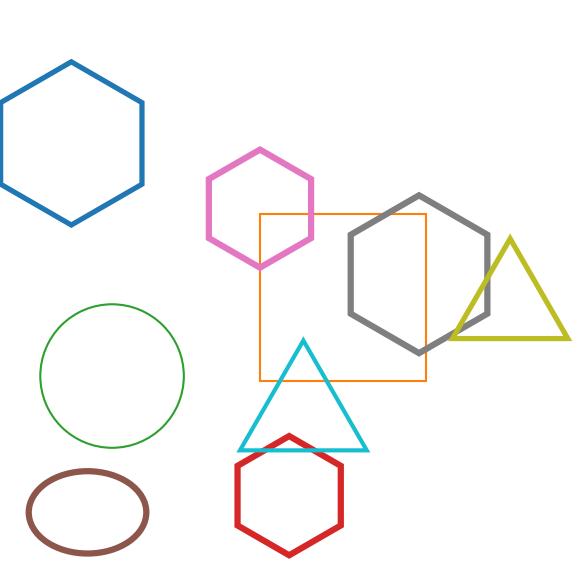[{"shape": "hexagon", "thickness": 2.5, "radius": 0.71, "center": [0.123, 0.751]}, {"shape": "square", "thickness": 1, "radius": 0.72, "center": [0.594, 0.484]}, {"shape": "circle", "thickness": 1, "radius": 0.62, "center": [0.194, 0.348]}, {"shape": "hexagon", "thickness": 3, "radius": 0.52, "center": [0.501, 0.141]}, {"shape": "oval", "thickness": 3, "radius": 0.51, "center": [0.152, 0.112]}, {"shape": "hexagon", "thickness": 3, "radius": 0.51, "center": [0.45, 0.638]}, {"shape": "hexagon", "thickness": 3, "radius": 0.68, "center": [0.726, 0.524]}, {"shape": "triangle", "thickness": 2.5, "radius": 0.58, "center": [0.883, 0.471]}, {"shape": "triangle", "thickness": 2, "radius": 0.63, "center": [0.525, 0.283]}]